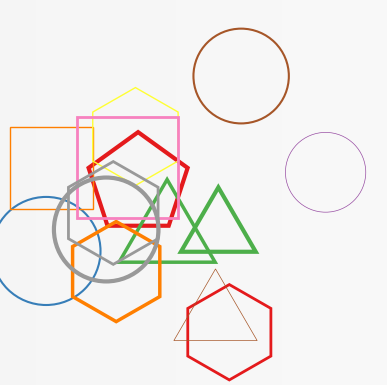[{"shape": "hexagon", "thickness": 2, "radius": 0.62, "center": [0.592, 0.137]}, {"shape": "pentagon", "thickness": 3, "radius": 0.67, "center": [0.356, 0.522]}, {"shape": "circle", "thickness": 1.5, "radius": 0.7, "center": [0.119, 0.348]}, {"shape": "triangle", "thickness": 2.5, "radius": 0.72, "center": [0.431, 0.391]}, {"shape": "triangle", "thickness": 3, "radius": 0.56, "center": [0.563, 0.402]}, {"shape": "circle", "thickness": 0.5, "radius": 0.52, "center": [0.84, 0.552]}, {"shape": "hexagon", "thickness": 2.5, "radius": 0.65, "center": [0.3, 0.295]}, {"shape": "square", "thickness": 1, "radius": 0.53, "center": [0.133, 0.564]}, {"shape": "hexagon", "thickness": 1, "radius": 0.64, "center": [0.35, 0.645]}, {"shape": "circle", "thickness": 1.5, "radius": 0.62, "center": [0.622, 0.803]}, {"shape": "triangle", "thickness": 0.5, "radius": 0.62, "center": [0.556, 0.177]}, {"shape": "square", "thickness": 2, "radius": 0.66, "center": [0.329, 0.565]}, {"shape": "hexagon", "thickness": 2, "radius": 0.67, "center": [0.292, 0.447]}, {"shape": "circle", "thickness": 3, "radius": 0.67, "center": [0.274, 0.404]}]